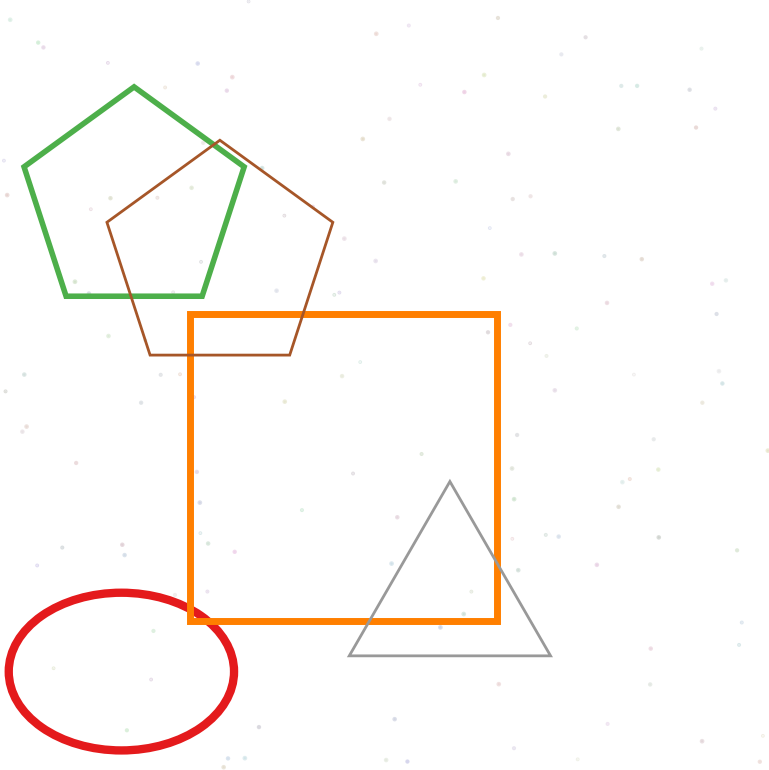[{"shape": "oval", "thickness": 3, "radius": 0.73, "center": [0.158, 0.128]}, {"shape": "pentagon", "thickness": 2, "radius": 0.75, "center": [0.174, 0.737]}, {"shape": "square", "thickness": 2.5, "radius": 1.0, "center": [0.446, 0.393]}, {"shape": "pentagon", "thickness": 1, "radius": 0.77, "center": [0.286, 0.664]}, {"shape": "triangle", "thickness": 1, "radius": 0.75, "center": [0.584, 0.224]}]